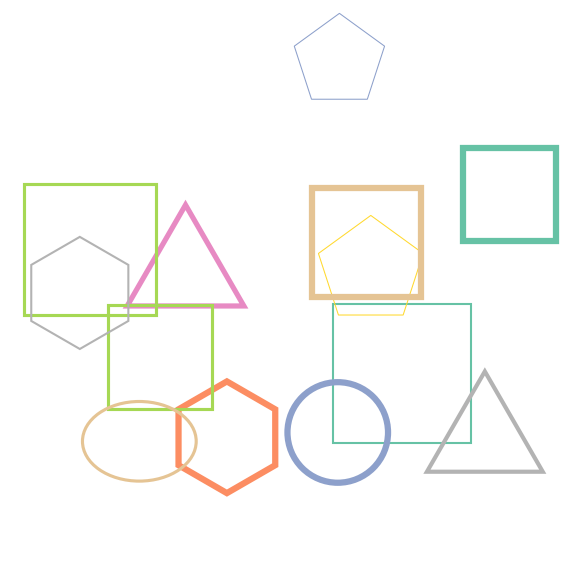[{"shape": "square", "thickness": 1, "radius": 0.6, "center": [0.696, 0.352]}, {"shape": "square", "thickness": 3, "radius": 0.4, "center": [0.883, 0.662]}, {"shape": "hexagon", "thickness": 3, "radius": 0.48, "center": [0.393, 0.242]}, {"shape": "pentagon", "thickness": 0.5, "radius": 0.41, "center": [0.588, 0.894]}, {"shape": "circle", "thickness": 3, "radius": 0.44, "center": [0.585, 0.25]}, {"shape": "triangle", "thickness": 2.5, "radius": 0.58, "center": [0.321, 0.528]}, {"shape": "square", "thickness": 1.5, "radius": 0.45, "center": [0.277, 0.381]}, {"shape": "square", "thickness": 1.5, "radius": 0.57, "center": [0.156, 0.567]}, {"shape": "pentagon", "thickness": 0.5, "radius": 0.48, "center": [0.642, 0.531]}, {"shape": "oval", "thickness": 1.5, "radius": 0.49, "center": [0.241, 0.235]}, {"shape": "square", "thickness": 3, "radius": 0.47, "center": [0.635, 0.579]}, {"shape": "triangle", "thickness": 2, "radius": 0.58, "center": [0.84, 0.24]}, {"shape": "hexagon", "thickness": 1, "radius": 0.49, "center": [0.138, 0.492]}]